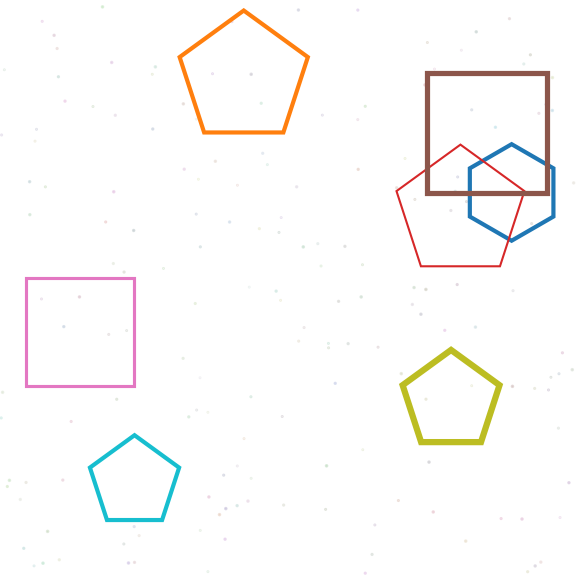[{"shape": "hexagon", "thickness": 2, "radius": 0.42, "center": [0.886, 0.666]}, {"shape": "pentagon", "thickness": 2, "radius": 0.58, "center": [0.422, 0.864]}, {"shape": "pentagon", "thickness": 1, "radius": 0.58, "center": [0.797, 0.632]}, {"shape": "square", "thickness": 2.5, "radius": 0.52, "center": [0.843, 0.769]}, {"shape": "square", "thickness": 1.5, "radius": 0.47, "center": [0.138, 0.424]}, {"shape": "pentagon", "thickness": 3, "radius": 0.44, "center": [0.781, 0.305]}, {"shape": "pentagon", "thickness": 2, "radius": 0.41, "center": [0.233, 0.164]}]